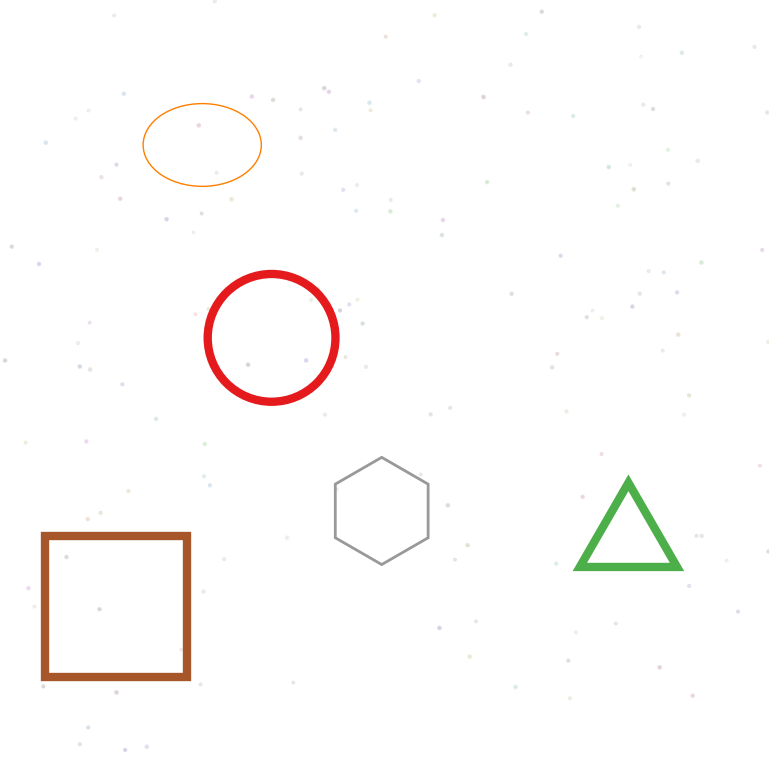[{"shape": "circle", "thickness": 3, "radius": 0.41, "center": [0.353, 0.561]}, {"shape": "triangle", "thickness": 3, "radius": 0.36, "center": [0.816, 0.3]}, {"shape": "oval", "thickness": 0.5, "radius": 0.38, "center": [0.263, 0.812]}, {"shape": "square", "thickness": 3, "radius": 0.46, "center": [0.151, 0.212]}, {"shape": "hexagon", "thickness": 1, "radius": 0.35, "center": [0.496, 0.336]}]